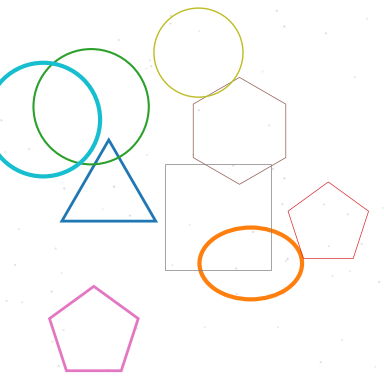[{"shape": "triangle", "thickness": 2, "radius": 0.7, "center": [0.283, 0.496]}, {"shape": "oval", "thickness": 3, "radius": 0.67, "center": [0.651, 0.316]}, {"shape": "circle", "thickness": 1.5, "radius": 0.75, "center": [0.237, 0.723]}, {"shape": "pentagon", "thickness": 0.5, "radius": 0.55, "center": [0.853, 0.417]}, {"shape": "hexagon", "thickness": 0.5, "radius": 0.69, "center": [0.622, 0.66]}, {"shape": "pentagon", "thickness": 2, "radius": 0.61, "center": [0.244, 0.135]}, {"shape": "square", "thickness": 0.5, "radius": 0.69, "center": [0.566, 0.437]}, {"shape": "circle", "thickness": 1, "radius": 0.58, "center": [0.515, 0.863]}, {"shape": "circle", "thickness": 3, "radius": 0.74, "center": [0.112, 0.689]}]